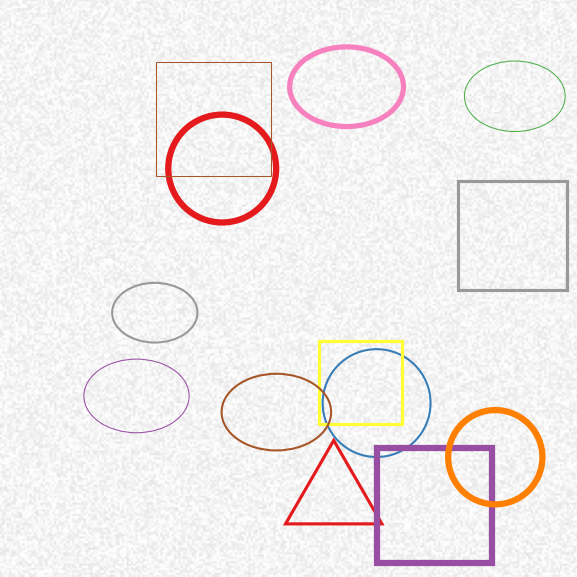[{"shape": "circle", "thickness": 3, "radius": 0.47, "center": [0.385, 0.707]}, {"shape": "triangle", "thickness": 1.5, "radius": 0.48, "center": [0.578, 0.14]}, {"shape": "circle", "thickness": 1, "radius": 0.47, "center": [0.652, 0.301]}, {"shape": "oval", "thickness": 0.5, "radius": 0.44, "center": [0.891, 0.832]}, {"shape": "square", "thickness": 3, "radius": 0.5, "center": [0.753, 0.123]}, {"shape": "oval", "thickness": 0.5, "radius": 0.46, "center": [0.236, 0.314]}, {"shape": "circle", "thickness": 3, "radius": 0.41, "center": [0.858, 0.207]}, {"shape": "square", "thickness": 1.5, "radius": 0.36, "center": [0.624, 0.337]}, {"shape": "oval", "thickness": 1, "radius": 0.47, "center": [0.479, 0.286]}, {"shape": "square", "thickness": 0.5, "radius": 0.5, "center": [0.369, 0.793]}, {"shape": "oval", "thickness": 2.5, "radius": 0.49, "center": [0.6, 0.849]}, {"shape": "oval", "thickness": 1, "radius": 0.37, "center": [0.268, 0.458]}, {"shape": "square", "thickness": 1.5, "radius": 0.47, "center": [0.887, 0.592]}]